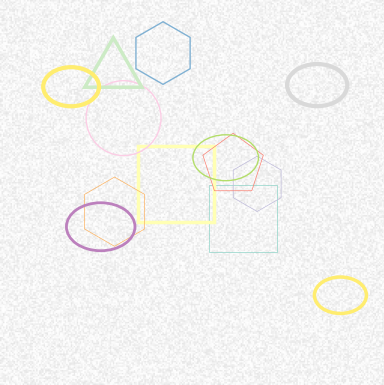[{"shape": "square", "thickness": 0.5, "radius": 0.44, "center": [0.631, 0.432]}, {"shape": "square", "thickness": 2.5, "radius": 0.49, "center": [0.457, 0.523]}, {"shape": "hexagon", "thickness": 0.5, "radius": 0.36, "center": [0.668, 0.522]}, {"shape": "pentagon", "thickness": 0.5, "radius": 0.41, "center": [0.606, 0.571]}, {"shape": "hexagon", "thickness": 1, "radius": 0.41, "center": [0.423, 0.862]}, {"shape": "hexagon", "thickness": 0.5, "radius": 0.45, "center": [0.298, 0.45]}, {"shape": "oval", "thickness": 1, "radius": 0.43, "center": [0.586, 0.59]}, {"shape": "circle", "thickness": 1, "radius": 0.49, "center": [0.321, 0.693]}, {"shape": "oval", "thickness": 3, "radius": 0.39, "center": [0.824, 0.779]}, {"shape": "oval", "thickness": 2, "radius": 0.45, "center": [0.262, 0.411]}, {"shape": "triangle", "thickness": 2.5, "radius": 0.43, "center": [0.294, 0.816]}, {"shape": "oval", "thickness": 2.5, "radius": 0.34, "center": [0.884, 0.233]}, {"shape": "oval", "thickness": 3, "radius": 0.36, "center": [0.185, 0.775]}]